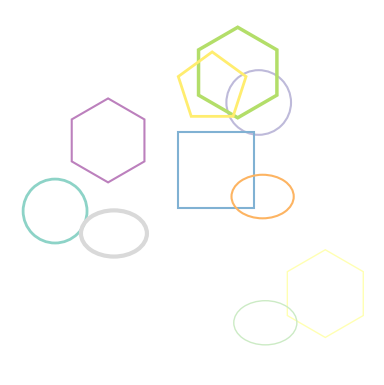[{"shape": "circle", "thickness": 2, "radius": 0.42, "center": [0.143, 0.452]}, {"shape": "hexagon", "thickness": 1, "radius": 0.57, "center": [0.845, 0.237]}, {"shape": "circle", "thickness": 1.5, "radius": 0.42, "center": [0.672, 0.734]}, {"shape": "square", "thickness": 1.5, "radius": 0.49, "center": [0.56, 0.559]}, {"shape": "oval", "thickness": 1.5, "radius": 0.4, "center": [0.682, 0.49]}, {"shape": "hexagon", "thickness": 2.5, "radius": 0.59, "center": [0.617, 0.812]}, {"shape": "oval", "thickness": 3, "radius": 0.43, "center": [0.296, 0.394]}, {"shape": "hexagon", "thickness": 1.5, "radius": 0.55, "center": [0.281, 0.635]}, {"shape": "oval", "thickness": 1, "radius": 0.41, "center": [0.689, 0.162]}, {"shape": "pentagon", "thickness": 2, "radius": 0.46, "center": [0.551, 0.773]}]